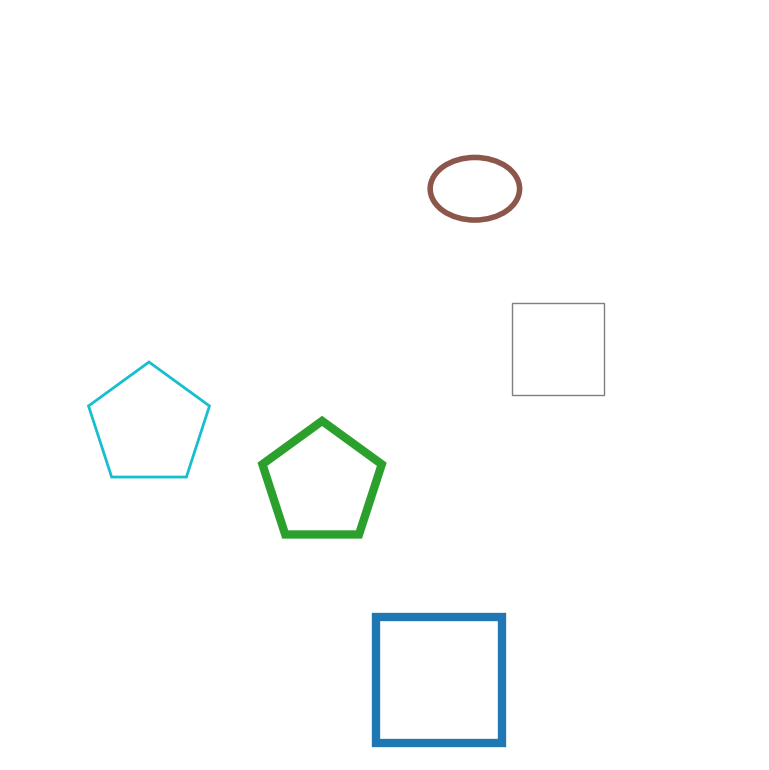[{"shape": "square", "thickness": 3, "radius": 0.41, "center": [0.57, 0.117]}, {"shape": "pentagon", "thickness": 3, "radius": 0.41, "center": [0.418, 0.372]}, {"shape": "oval", "thickness": 2, "radius": 0.29, "center": [0.617, 0.755]}, {"shape": "square", "thickness": 0.5, "radius": 0.3, "center": [0.725, 0.546]}, {"shape": "pentagon", "thickness": 1, "radius": 0.41, "center": [0.194, 0.447]}]